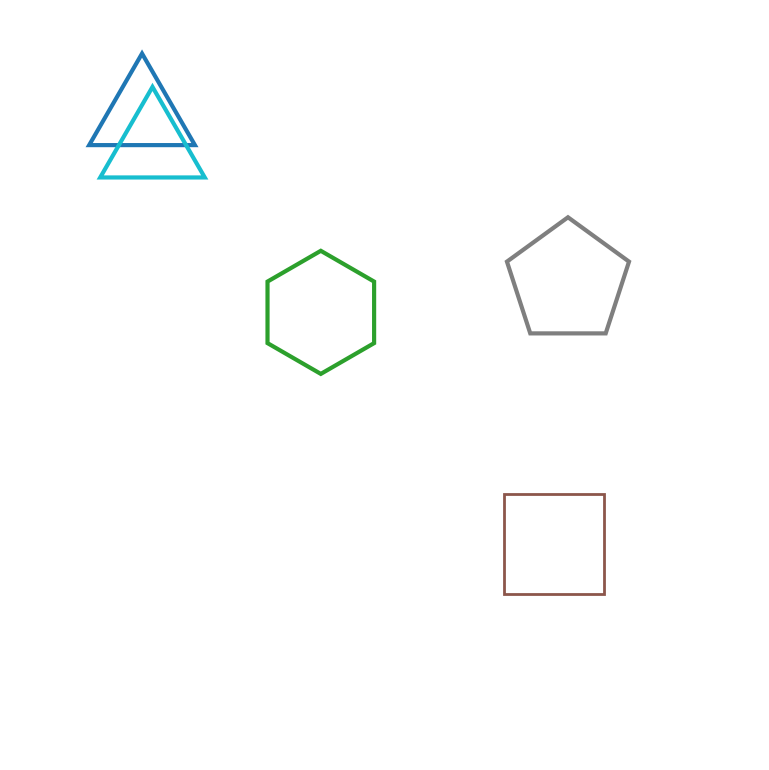[{"shape": "triangle", "thickness": 1.5, "radius": 0.4, "center": [0.184, 0.851]}, {"shape": "hexagon", "thickness": 1.5, "radius": 0.4, "center": [0.417, 0.594]}, {"shape": "square", "thickness": 1, "radius": 0.32, "center": [0.72, 0.294]}, {"shape": "pentagon", "thickness": 1.5, "radius": 0.42, "center": [0.738, 0.634]}, {"shape": "triangle", "thickness": 1.5, "radius": 0.39, "center": [0.198, 0.809]}]